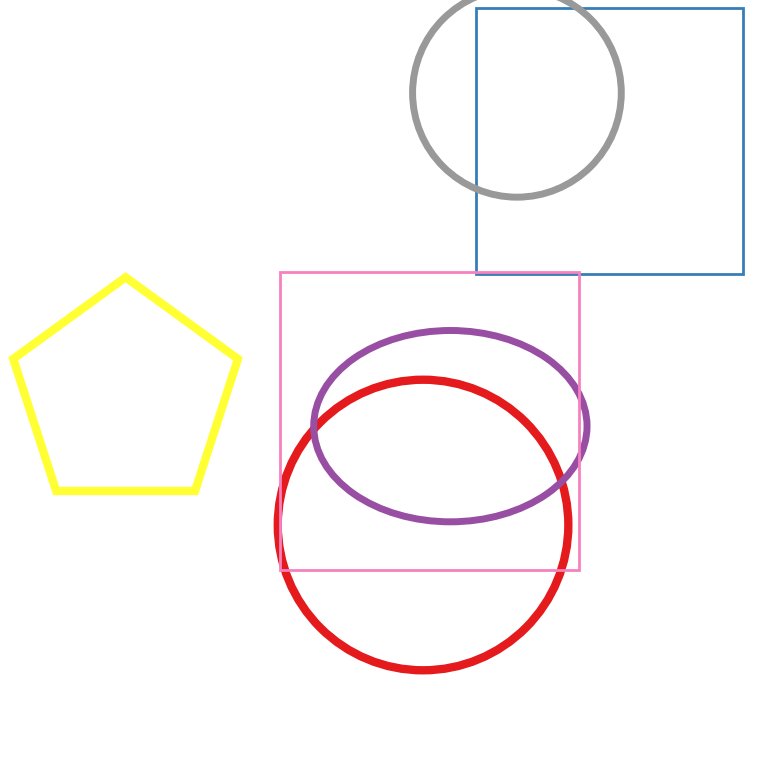[{"shape": "circle", "thickness": 3, "radius": 0.94, "center": [0.549, 0.318]}, {"shape": "square", "thickness": 1, "radius": 0.86, "center": [0.792, 0.816]}, {"shape": "oval", "thickness": 2.5, "radius": 0.89, "center": [0.585, 0.447]}, {"shape": "pentagon", "thickness": 3, "radius": 0.77, "center": [0.163, 0.486]}, {"shape": "square", "thickness": 1, "radius": 0.97, "center": [0.558, 0.453]}, {"shape": "circle", "thickness": 2.5, "radius": 0.68, "center": [0.671, 0.879]}]